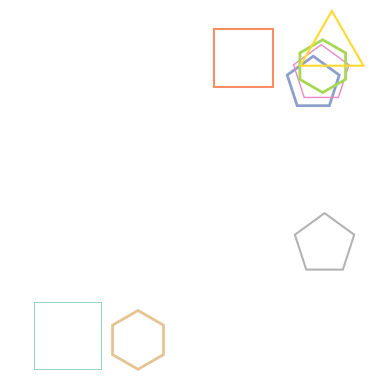[{"shape": "square", "thickness": 0.5, "radius": 0.44, "center": [0.175, 0.129]}, {"shape": "square", "thickness": 1.5, "radius": 0.38, "center": [0.633, 0.849]}, {"shape": "pentagon", "thickness": 2, "radius": 0.36, "center": [0.814, 0.783]}, {"shape": "pentagon", "thickness": 1, "radius": 0.38, "center": [0.835, 0.808]}, {"shape": "hexagon", "thickness": 2, "radius": 0.34, "center": [0.838, 0.828]}, {"shape": "triangle", "thickness": 1.5, "radius": 0.47, "center": [0.862, 0.877]}, {"shape": "hexagon", "thickness": 2, "radius": 0.38, "center": [0.358, 0.117]}, {"shape": "pentagon", "thickness": 1.5, "radius": 0.41, "center": [0.843, 0.365]}]